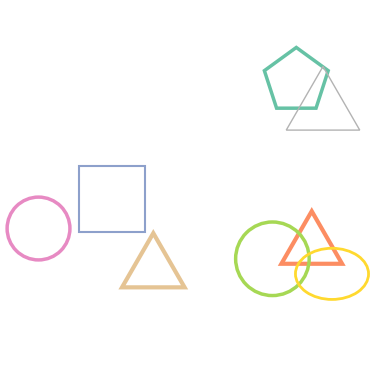[{"shape": "pentagon", "thickness": 2.5, "radius": 0.44, "center": [0.77, 0.79]}, {"shape": "triangle", "thickness": 3, "radius": 0.46, "center": [0.81, 0.36]}, {"shape": "square", "thickness": 1.5, "radius": 0.43, "center": [0.291, 0.483]}, {"shape": "circle", "thickness": 2.5, "radius": 0.41, "center": [0.1, 0.406]}, {"shape": "circle", "thickness": 2.5, "radius": 0.48, "center": [0.708, 0.328]}, {"shape": "oval", "thickness": 2, "radius": 0.47, "center": [0.862, 0.289]}, {"shape": "triangle", "thickness": 3, "radius": 0.47, "center": [0.398, 0.301]}, {"shape": "triangle", "thickness": 1, "radius": 0.55, "center": [0.839, 0.717]}]